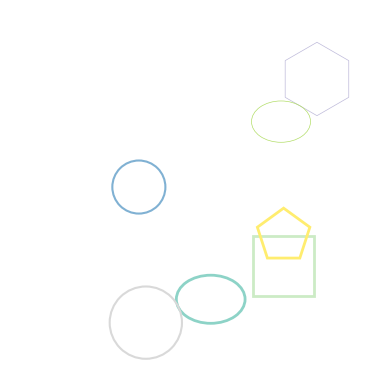[{"shape": "oval", "thickness": 2, "radius": 0.45, "center": [0.547, 0.223]}, {"shape": "hexagon", "thickness": 0.5, "radius": 0.48, "center": [0.823, 0.795]}, {"shape": "circle", "thickness": 1.5, "radius": 0.34, "center": [0.361, 0.514]}, {"shape": "oval", "thickness": 0.5, "radius": 0.38, "center": [0.73, 0.684]}, {"shape": "circle", "thickness": 1.5, "radius": 0.47, "center": [0.379, 0.162]}, {"shape": "square", "thickness": 2, "radius": 0.4, "center": [0.736, 0.309]}, {"shape": "pentagon", "thickness": 2, "radius": 0.36, "center": [0.737, 0.388]}]